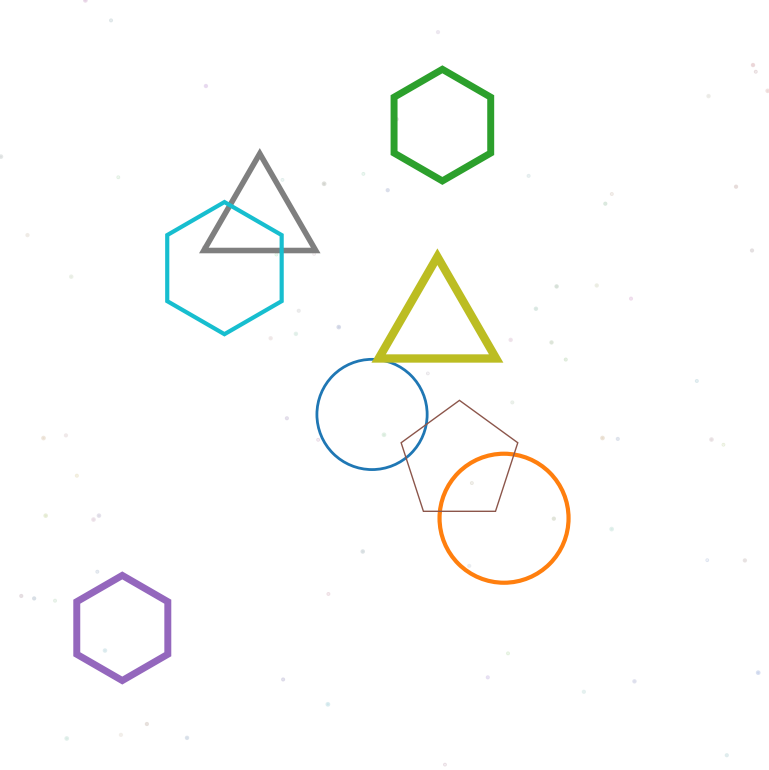[{"shape": "circle", "thickness": 1, "radius": 0.36, "center": [0.483, 0.462]}, {"shape": "circle", "thickness": 1.5, "radius": 0.42, "center": [0.655, 0.327]}, {"shape": "hexagon", "thickness": 2.5, "radius": 0.36, "center": [0.575, 0.837]}, {"shape": "hexagon", "thickness": 2.5, "radius": 0.34, "center": [0.159, 0.184]}, {"shape": "pentagon", "thickness": 0.5, "radius": 0.4, "center": [0.597, 0.4]}, {"shape": "triangle", "thickness": 2, "radius": 0.42, "center": [0.337, 0.717]}, {"shape": "triangle", "thickness": 3, "radius": 0.44, "center": [0.568, 0.578]}, {"shape": "hexagon", "thickness": 1.5, "radius": 0.43, "center": [0.291, 0.652]}]